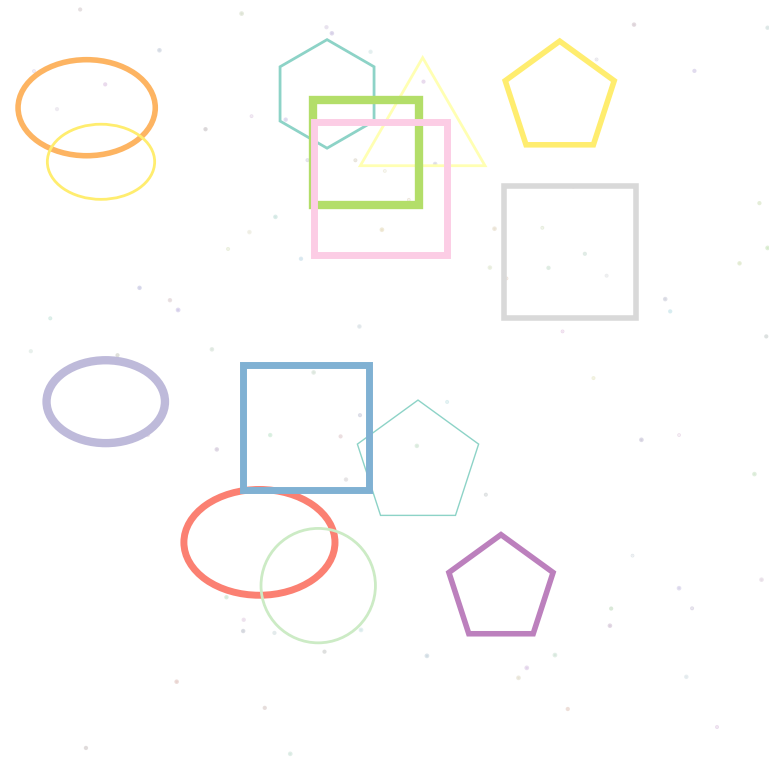[{"shape": "pentagon", "thickness": 0.5, "radius": 0.41, "center": [0.543, 0.398]}, {"shape": "hexagon", "thickness": 1, "radius": 0.35, "center": [0.425, 0.878]}, {"shape": "triangle", "thickness": 1, "radius": 0.47, "center": [0.549, 0.832]}, {"shape": "oval", "thickness": 3, "radius": 0.38, "center": [0.137, 0.478]}, {"shape": "oval", "thickness": 2.5, "radius": 0.49, "center": [0.337, 0.296]}, {"shape": "square", "thickness": 2.5, "radius": 0.41, "center": [0.397, 0.445]}, {"shape": "oval", "thickness": 2, "radius": 0.45, "center": [0.113, 0.86]}, {"shape": "square", "thickness": 3, "radius": 0.34, "center": [0.476, 0.802]}, {"shape": "square", "thickness": 2.5, "radius": 0.43, "center": [0.495, 0.755]}, {"shape": "square", "thickness": 2, "radius": 0.43, "center": [0.74, 0.673]}, {"shape": "pentagon", "thickness": 2, "radius": 0.36, "center": [0.651, 0.235]}, {"shape": "circle", "thickness": 1, "radius": 0.37, "center": [0.413, 0.239]}, {"shape": "pentagon", "thickness": 2, "radius": 0.37, "center": [0.727, 0.872]}, {"shape": "oval", "thickness": 1, "radius": 0.35, "center": [0.131, 0.79]}]